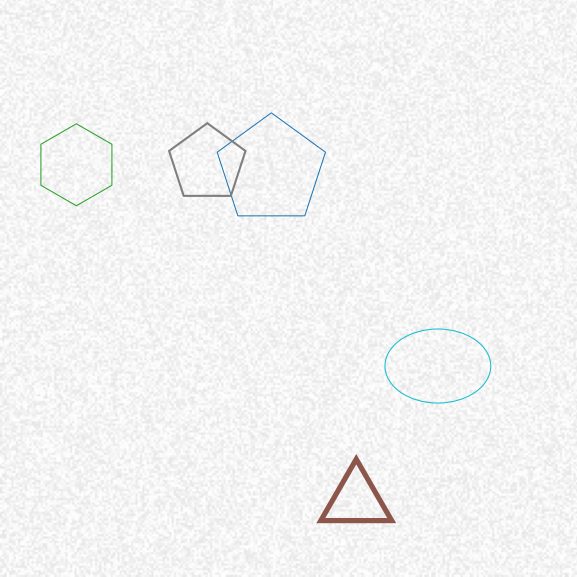[{"shape": "pentagon", "thickness": 0.5, "radius": 0.49, "center": [0.47, 0.705]}, {"shape": "hexagon", "thickness": 0.5, "radius": 0.36, "center": [0.132, 0.714]}, {"shape": "triangle", "thickness": 2.5, "radius": 0.35, "center": [0.617, 0.133]}, {"shape": "pentagon", "thickness": 1, "radius": 0.35, "center": [0.359, 0.716]}, {"shape": "oval", "thickness": 0.5, "radius": 0.46, "center": [0.758, 0.365]}]